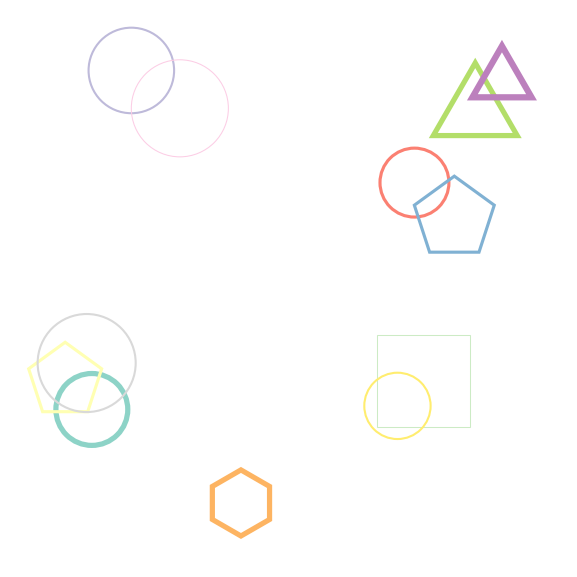[{"shape": "circle", "thickness": 2.5, "radius": 0.31, "center": [0.159, 0.29]}, {"shape": "pentagon", "thickness": 1.5, "radius": 0.33, "center": [0.113, 0.34]}, {"shape": "circle", "thickness": 1, "radius": 0.37, "center": [0.227, 0.877]}, {"shape": "circle", "thickness": 1.5, "radius": 0.3, "center": [0.718, 0.683]}, {"shape": "pentagon", "thickness": 1.5, "radius": 0.36, "center": [0.787, 0.621]}, {"shape": "hexagon", "thickness": 2.5, "radius": 0.29, "center": [0.417, 0.128]}, {"shape": "triangle", "thickness": 2.5, "radius": 0.42, "center": [0.823, 0.806]}, {"shape": "circle", "thickness": 0.5, "radius": 0.42, "center": [0.311, 0.812]}, {"shape": "circle", "thickness": 1, "radius": 0.42, "center": [0.15, 0.371]}, {"shape": "triangle", "thickness": 3, "radius": 0.3, "center": [0.869, 0.86]}, {"shape": "square", "thickness": 0.5, "radius": 0.4, "center": [0.733, 0.34]}, {"shape": "circle", "thickness": 1, "radius": 0.29, "center": [0.688, 0.296]}]